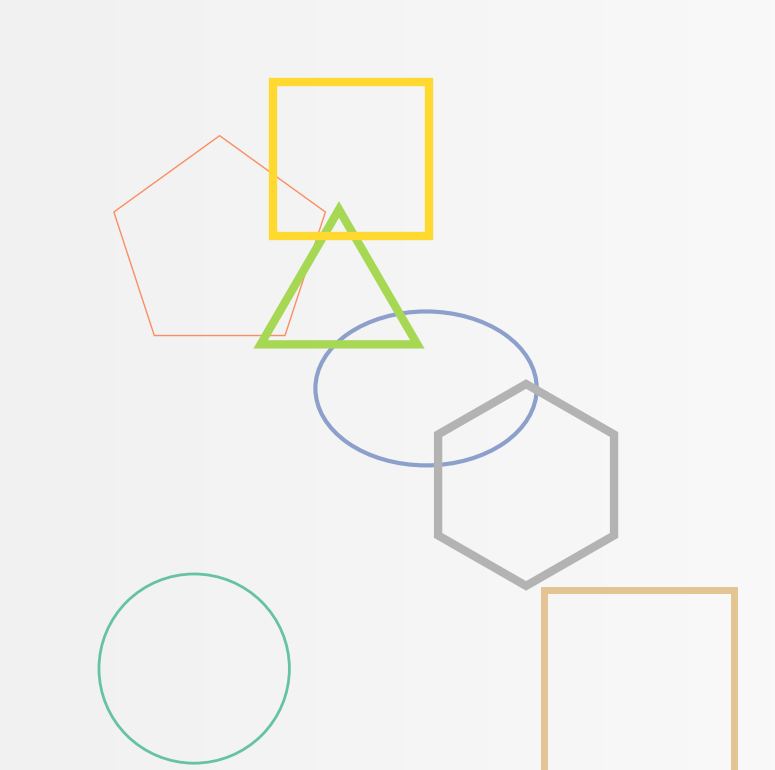[{"shape": "circle", "thickness": 1, "radius": 0.61, "center": [0.251, 0.132]}, {"shape": "pentagon", "thickness": 0.5, "radius": 0.72, "center": [0.283, 0.68]}, {"shape": "oval", "thickness": 1.5, "radius": 0.71, "center": [0.55, 0.496]}, {"shape": "triangle", "thickness": 3, "radius": 0.58, "center": [0.437, 0.611]}, {"shape": "square", "thickness": 3, "radius": 0.5, "center": [0.453, 0.794]}, {"shape": "square", "thickness": 2.5, "radius": 0.61, "center": [0.825, 0.111]}, {"shape": "hexagon", "thickness": 3, "radius": 0.66, "center": [0.679, 0.37]}]